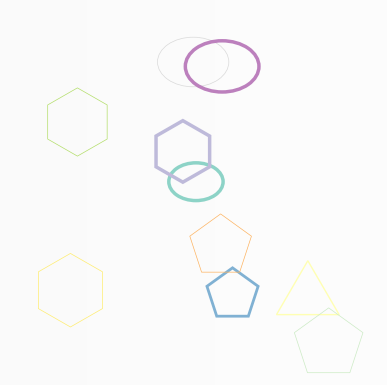[{"shape": "oval", "thickness": 2.5, "radius": 0.35, "center": [0.506, 0.528]}, {"shape": "triangle", "thickness": 1, "radius": 0.47, "center": [0.794, 0.229]}, {"shape": "hexagon", "thickness": 2.5, "radius": 0.4, "center": [0.472, 0.607]}, {"shape": "pentagon", "thickness": 2, "radius": 0.35, "center": [0.6, 0.235]}, {"shape": "pentagon", "thickness": 0.5, "radius": 0.42, "center": [0.569, 0.361]}, {"shape": "hexagon", "thickness": 0.5, "radius": 0.44, "center": [0.2, 0.683]}, {"shape": "oval", "thickness": 0.5, "radius": 0.46, "center": [0.499, 0.839]}, {"shape": "oval", "thickness": 2.5, "radius": 0.48, "center": [0.573, 0.828]}, {"shape": "pentagon", "thickness": 0.5, "radius": 0.47, "center": [0.848, 0.107]}, {"shape": "hexagon", "thickness": 0.5, "radius": 0.48, "center": [0.182, 0.246]}]